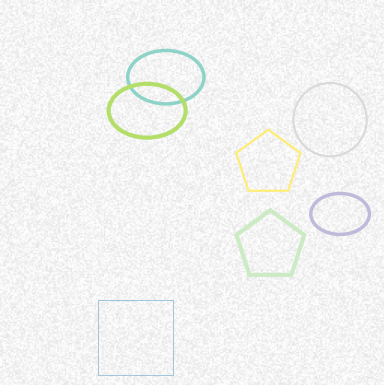[{"shape": "oval", "thickness": 2.5, "radius": 0.5, "center": [0.431, 0.8]}, {"shape": "oval", "thickness": 2.5, "radius": 0.38, "center": [0.883, 0.444]}, {"shape": "square", "thickness": 0.5, "radius": 0.48, "center": [0.352, 0.123]}, {"shape": "oval", "thickness": 3, "radius": 0.5, "center": [0.382, 0.712]}, {"shape": "circle", "thickness": 1.5, "radius": 0.48, "center": [0.857, 0.689]}, {"shape": "pentagon", "thickness": 3, "radius": 0.46, "center": [0.702, 0.361]}, {"shape": "pentagon", "thickness": 1.5, "radius": 0.44, "center": [0.697, 0.575]}]